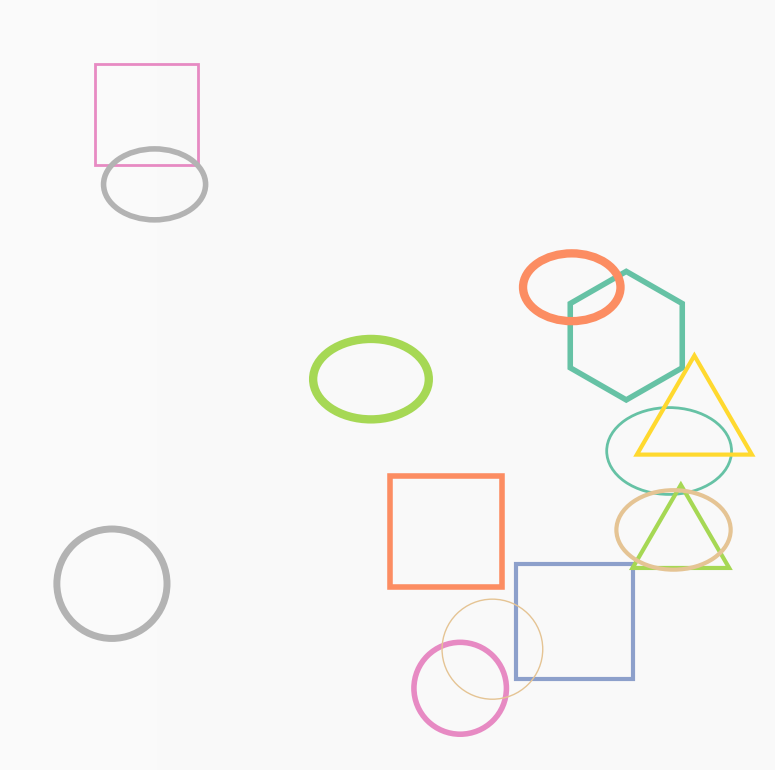[{"shape": "hexagon", "thickness": 2, "radius": 0.42, "center": [0.808, 0.564]}, {"shape": "oval", "thickness": 1, "radius": 0.4, "center": [0.863, 0.414]}, {"shape": "oval", "thickness": 3, "radius": 0.31, "center": [0.738, 0.627]}, {"shape": "square", "thickness": 2, "radius": 0.36, "center": [0.575, 0.31]}, {"shape": "square", "thickness": 1.5, "radius": 0.38, "center": [0.741, 0.193]}, {"shape": "circle", "thickness": 2, "radius": 0.3, "center": [0.594, 0.106]}, {"shape": "square", "thickness": 1, "radius": 0.33, "center": [0.189, 0.851]}, {"shape": "oval", "thickness": 3, "radius": 0.37, "center": [0.479, 0.508]}, {"shape": "triangle", "thickness": 1.5, "radius": 0.36, "center": [0.879, 0.298]}, {"shape": "triangle", "thickness": 1.5, "radius": 0.43, "center": [0.896, 0.452]}, {"shape": "circle", "thickness": 0.5, "radius": 0.32, "center": [0.635, 0.157]}, {"shape": "oval", "thickness": 1.5, "radius": 0.37, "center": [0.869, 0.312]}, {"shape": "circle", "thickness": 2.5, "radius": 0.36, "center": [0.144, 0.242]}, {"shape": "oval", "thickness": 2, "radius": 0.33, "center": [0.199, 0.761]}]